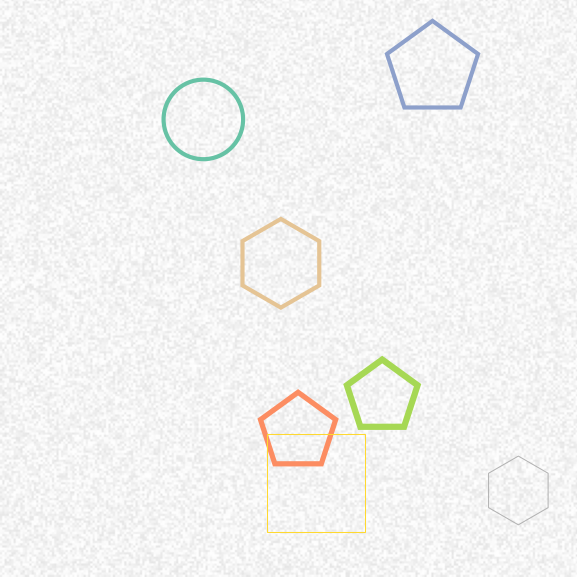[{"shape": "circle", "thickness": 2, "radius": 0.34, "center": [0.352, 0.792]}, {"shape": "pentagon", "thickness": 2.5, "radius": 0.34, "center": [0.516, 0.251]}, {"shape": "pentagon", "thickness": 2, "radius": 0.41, "center": [0.749, 0.88]}, {"shape": "pentagon", "thickness": 3, "radius": 0.32, "center": [0.662, 0.312]}, {"shape": "square", "thickness": 0.5, "radius": 0.42, "center": [0.547, 0.163]}, {"shape": "hexagon", "thickness": 2, "radius": 0.38, "center": [0.486, 0.543]}, {"shape": "hexagon", "thickness": 0.5, "radius": 0.3, "center": [0.898, 0.15]}]